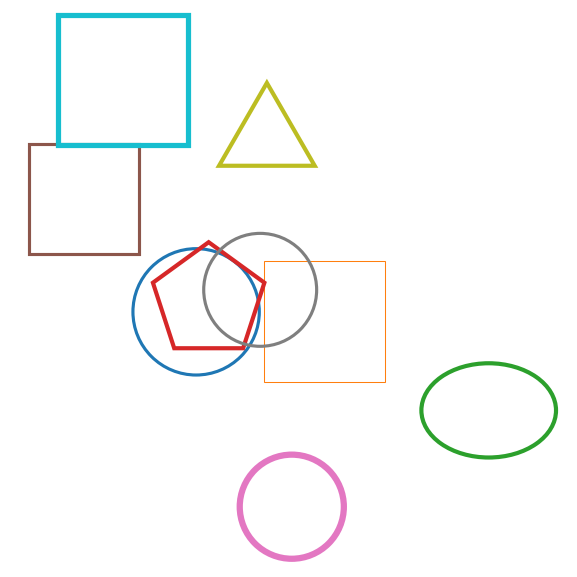[{"shape": "circle", "thickness": 1.5, "radius": 0.55, "center": [0.34, 0.459]}, {"shape": "square", "thickness": 0.5, "radius": 0.52, "center": [0.562, 0.442]}, {"shape": "oval", "thickness": 2, "radius": 0.58, "center": [0.846, 0.289]}, {"shape": "pentagon", "thickness": 2, "radius": 0.51, "center": [0.361, 0.478]}, {"shape": "square", "thickness": 1.5, "radius": 0.48, "center": [0.145, 0.655]}, {"shape": "circle", "thickness": 3, "radius": 0.45, "center": [0.505, 0.122]}, {"shape": "circle", "thickness": 1.5, "radius": 0.49, "center": [0.451, 0.497]}, {"shape": "triangle", "thickness": 2, "radius": 0.48, "center": [0.462, 0.76]}, {"shape": "square", "thickness": 2.5, "radius": 0.56, "center": [0.213, 0.86]}]